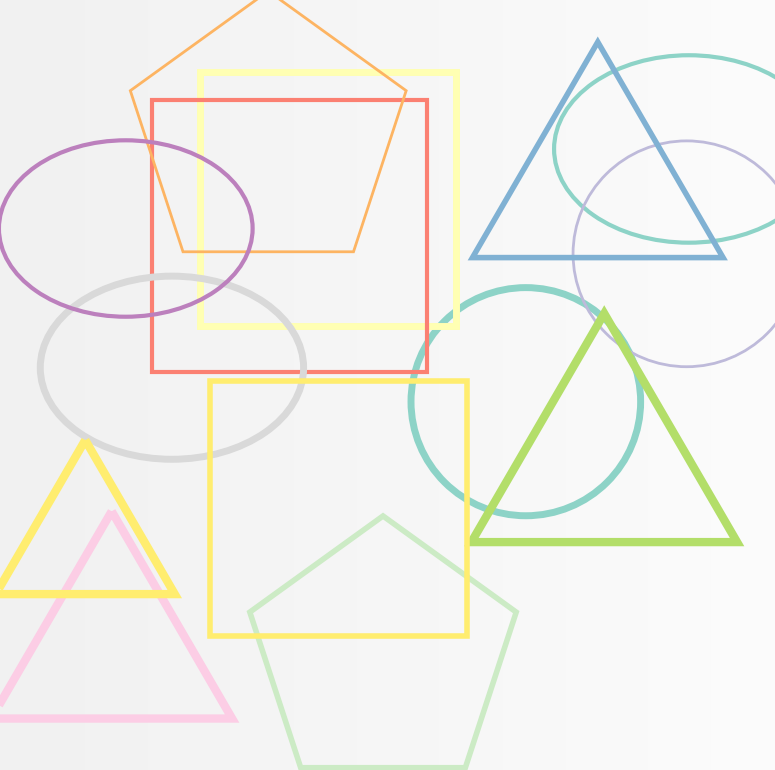[{"shape": "oval", "thickness": 1.5, "radius": 0.87, "center": [0.889, 0.807]}, {"shape": "circle", "thickness": 2.5, "radius": 0.74, "center": [0.678, 0.478]}, {"shape": "square", "thickness": 2.5, "radius": 0.82, "center": [0.423, 0.742]}, {"shape": "circle", "thickness": 1, "radius": 0.73, "center": [0.886, 0.67]}, {"shape": "square", "thickness": 1.5, "radius": 0.88, "center": [0.374, 0.693]}, {"shape": "triangle", "thickness": 2, "radius": 0.93, "center": [0.771, 0.759]}, {"shape": "pentagon", "thickness": 1, "radius": 0.94, "center": [0.346, 0.824]}, {"shape": "triangle", "thickness": 3, "radius": 0.99, "center": [0.78, 0.395]}, {"shape": "triangle", "thickness": 3, "radius": 0.9, "center": [0.144, 0.157]}, {"shape": "oval", "thickness": 2.5, "radius": 0.85, "center": [0.222, 0.522]}, {"shape": "oval", "thickness": 1.5, "radius": 0.82, "center": [0.162, 0.703]}, {"shape": "pentagon", "thickness": 2, "radius": 0.9, "center": [0.494, 0.149]}, {"shape": "square", "thickness": 2, "radius": 0.83, "center": [0.437, 0.34]}, {"shape": "triangle", "thickness": 3, "radius": 0.67, "center": [0.11, 0.295]}]